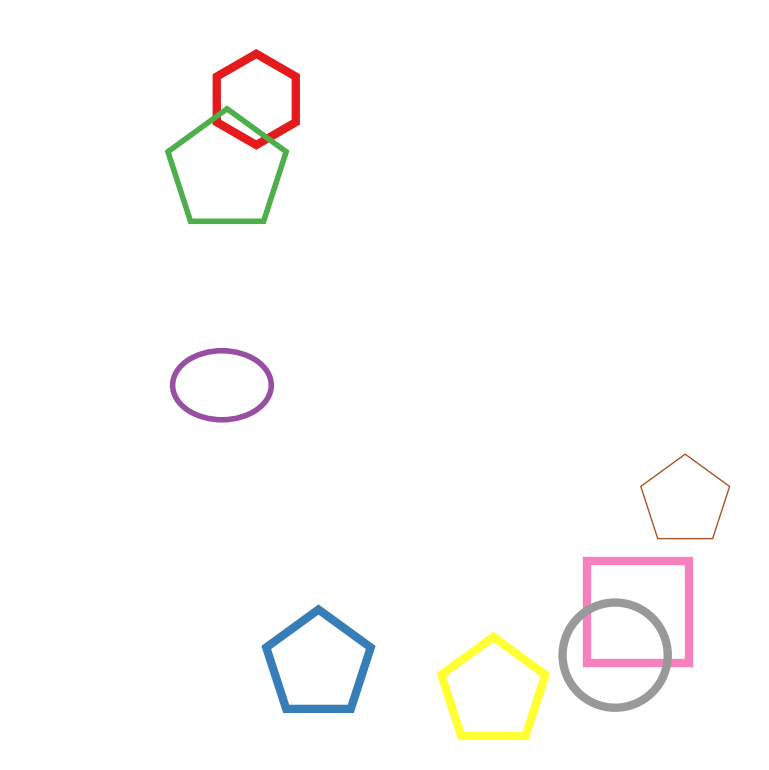[{"shape": "hexagon", "thickness": 3, "radius": 0.3, "center": [0.333, 0.871]}, {"shape": "pentagon", "thickness": 3, "radius": 0.36, "center": [0.414, 0.137]}, {"shape": "pentagon", "thickness": 2, "radius": 0.4, "center": [0.295, 0.778]}, {"shape": "oval", "thickness": 2, "radius": 0.32, "center": [0.288, 0.5]}, {"shape": "pentagon", "thickness": 3, "radius": 0.36, "center": [0.641, 0.102]}, {"shape": "pentagon", "thickness": 0.5, "radius": 0.3, "center": [0.89, 0.35]}, {"shape": "square", "thickness": 3, "radius": 0.33, "center": [0.829, 0.205]}, {"shape": "circle", "thickness": 3, "radius": 0.34, "center": [0.799, 0.149]}]